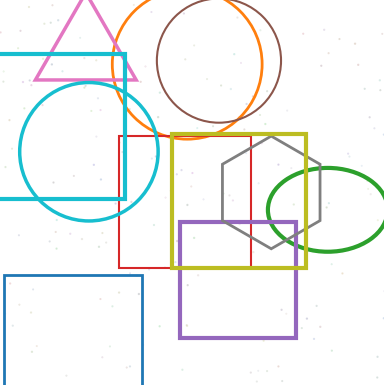[{"shape": "square", "thickness": 2, "radius": 0.89, "center": [0.19, 0.106]}, {"shape": "circle", "thickness": 2, "radius": 0.97, "center": [0.486, 0.833]}, {"shape": "oval", "thickness": 3, "radius": 0.78, "center": [0.851, 0.455]}, {"shape": "square", "thickness": 1.5, "radius": 0.86, "center": [0.48, 0.475]}, {"shape": "square", "thickness": 3, "radius": 0.75, "center": [0.619, 0.272]}, {"shape": "circle", "thickness": 1.5, "radius": 0.81, "center": [0.569, 0.843]}, {"shape": "triangle", "thickness": 2.5, "radius": 0.76, "center": [0.223, 0.868]}, {"shape": "hexagon", "thickness": 2, "radius": 0.73, "center": [0.705, 0.5]}, {"shape": "square", "thickness": 3, "radius": 0.87, "center": [0.621, 0.478]}, {"shape": "circle", "thickness": 2.5, "radius": 0.9, "center": [0.231, 0.606]}, {"shape": "square", "thickness": 3, "radius": 0.94, "center": [0.135, 0.671]}]